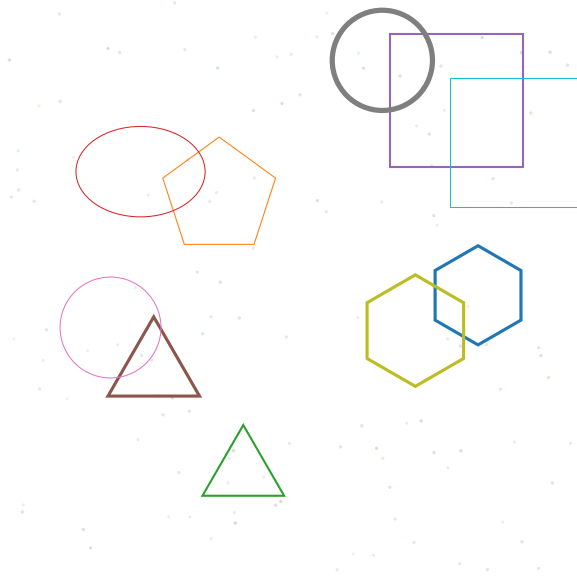[{"shape": "hexagon", "thickness": 1.5, "radius": 0.43, "center": [0.828, 0.488]}, {"shape": "pentagon", "thickness": 0.5, "radius": 0.51, "center": [0.38, 0.659]}, {"shape": "triangle", "thickness": 1, "radius": 0.41, "center": [0.421, 0.182]}, {"shape": "oval", "thickness": 0.5, "radius": 0.56, "center": [0.243, 0.702]}, {"shape": "square", "thickness": 1, "radius": 0.58, "center": [0.791, 0.825]}, {"shape": "triangle", "thickness": 1.5, "radius": 0.46, "center": [0.266, 0.359]}, {"shape": "circle", "thickness": 0.5, "radius": 0.44, "center": [0.191, 0.432]}, {"shape": "circle", "thickness": 2.5, "radius": 0.43, "center": [0.662, 0.895]}, {"shape": "hexagon", "thickness": 1.5, "radius": 0.48, "center": [0.719, 0.427]}, {"shape": "square", "thickness": 0.5, "radius": 0.56, "center": [0.892, 0.752]}]